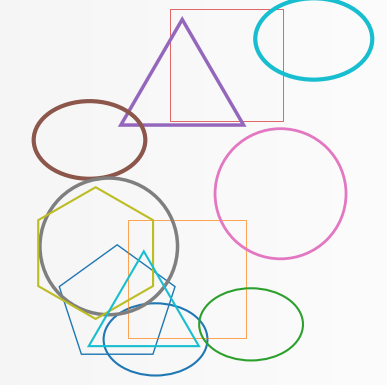[{"shape": "oval", "thickness": 1.5, "radius": 0.67, "center": [0.401, 0.118]}, {"shape": "pentagon", "thickness": 1, "radius": 0.79, "center": [0.302, 0.207]}, {"shape": "square", "thickness": 0.5, "radius": 0.76, "center": [0.483, 0.275]}, {"shape": "oval", "thickness": 1.5, "radius": 0.67, "center": [0.648, 0.158]}, {"shape": "square", "thickness": 0.5, "radius": 0.73, "center": [0.584, 0.831]}, {"shape": "triangle", "thickness": 2.5, "radius": 0.91, "center": [0.47, 0.767]}, {"shape": "oval", "thickness": 3, "radius": 0.72, "center": [0.231, 0.636]}, {"shape": "circle", "thickness": 2, "radius": 0.85, "center": [0.724, 0.497]}, {"shape": "circle", "thickness": 2.5, "radius": 0.89, "center": [0.281, 0.36]}, {"shape": "hexagon", "thickness": 1.5, "radius": 0.86, "center": [0.247, 0.343]}, {"shape": "oval", "thickness": 3, "radius": 0.75, "center": [0.81, 0.899]}, {"shape": "triangle", "thickness": 1.5, "radius": 0.82, "center": [0.371, 0.183]}]